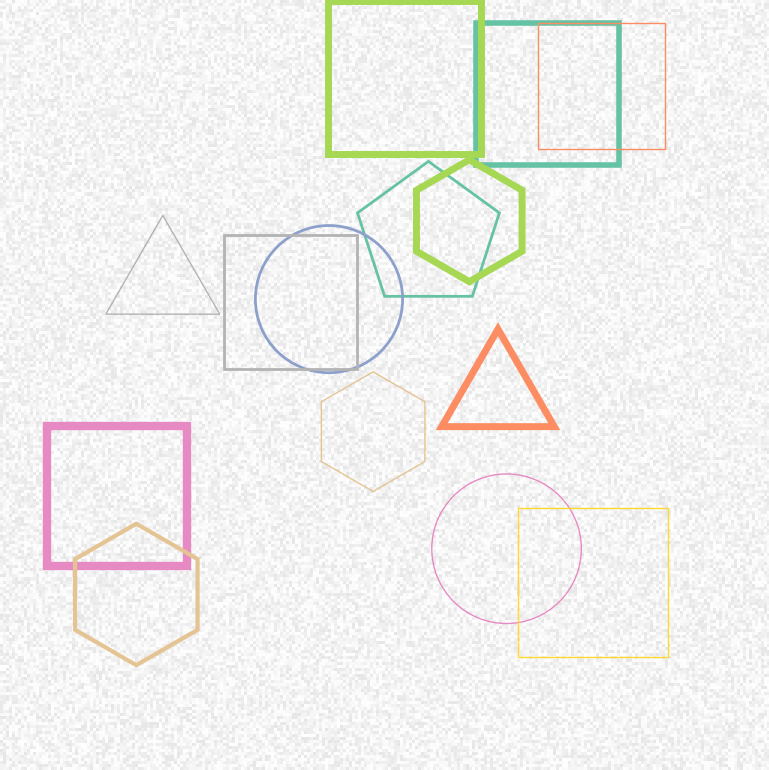[{"shape": "pentagon", "thickness": 1, "radius": 0.48, "center": [0.556, 0.694]}, {"shape": "square", "thickness": 2, "radius": 0.46, "center": [0.711, 0.878]}, {"shape": "triangle", "thickness": 2.5, "radius": 0.42, "center": [0.647, 0.488]}, {"shape": "square", "thickness": 0.5, "radius": 0.41, "center": [0.781, 0.888]}, {"shape": "circle", "thickness": 1, "radius": 0.48, "center": [0.427, 0.612]}, {"shape": "circle", "thickness": 0.5, "radius": 0.49, "center": [0.658, 0.287]}, {"shape": "square", "thickness": 3, "radius": 0.45, "center": [0.152, 0.355]}, {"shape": "square", "thickness": 2.5, "radius": 0.5, "center": [0.526, 0.9]}, {"shape": "hexagon", "thickness": 2.5, "radius": 0.4, "center": [0.609, 0.713]}, {"shape": "square", "thickness": 0.5, "radius": 0.48, "center": [0.77, 0.243]}, {"shape": "hexagon", "thickness": 1.5, "radius": 0.46, "center": [0.177, 0.228]}, {"shape": "hexagon", "thickness": 0.5, "radius": 0.39, "center": [0.485, 0.439]}, {"shape": "triangle", "thickness": 0.5, "radius": 0.43, "center": [0.211, 0.635]}, {"shape": "square", "thickness": 1, "radius": 0.43, "center": [0.377, 0.608]}]